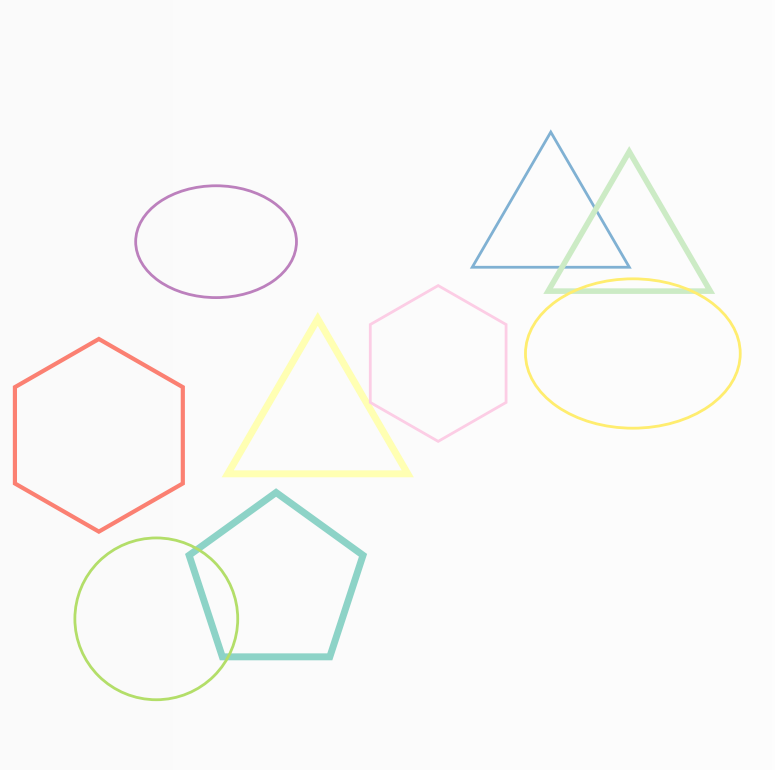[{"shape": "pentagon", "thickness": 2.5, "radius": 0.59, "center": [0.356, 0.242]}, {"shape": "triangle", "thickness": 2.5, "radius": 0.67, "center": [0.41, 0.452]}, {"shape": "hexagon", "thickness": 1.5, "radius": 0.63, "center": [0.128, 0.435]}, {"shape": "triangle", "thickness": 1, "radius": 0.59, "center": [0.711, 0.711]}, {"shape": "circle", "thickness": 1, "radius": 0.53, "center": [0.202, 0.196]}, {"shape": "hexagon", "thickness": 1, "radius": 0.51, "center": [0.565, 0.528]}, {"shape": "oval", "thickness": 1, "radius": 0.52, "center": [0.279, 0.686]}, {"shape": "triangle", "thickness": 2, "radius": 0.6, "center": [0.812, 0.682]}, {"shape": "oval", "thickness": 1, "radius": 0.69, "center": [0.817, 0.541]}]